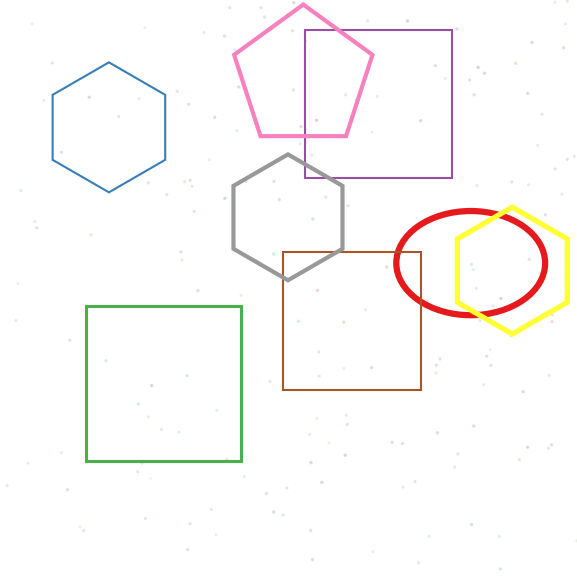[{"shape": "oval", "thickness": 3, "radius": 0.64, "center": [0.815, 0.544]}, {"shape": "hexagon", "thickness": 1, "radius": 0.56, "center": [0.189, 0.779]}, {"shape": "square", "thickness": 1.5, "radius": 0.67, "center": [0.284, 0.335]}, {"shape": "square", "thickness": 1, "radius": 0.64, "center": [0.656, 0.819]}, {"shape": "hexagon", "thickness": 2.5, "radius": 0.55, "center": [0.887, 0.531]}, {"shape": "square", "thickness": 1, "radius": 0.6, "center": [0.609, 0.443]}, {"shape": "pentagon", "thickness": 2, "radius": 0.63, "center": [0.525, 0.865]}, {"shape": "hexagon", "thickness": 2, "radius": 0.54, "center": [0.499, 0.623]}]